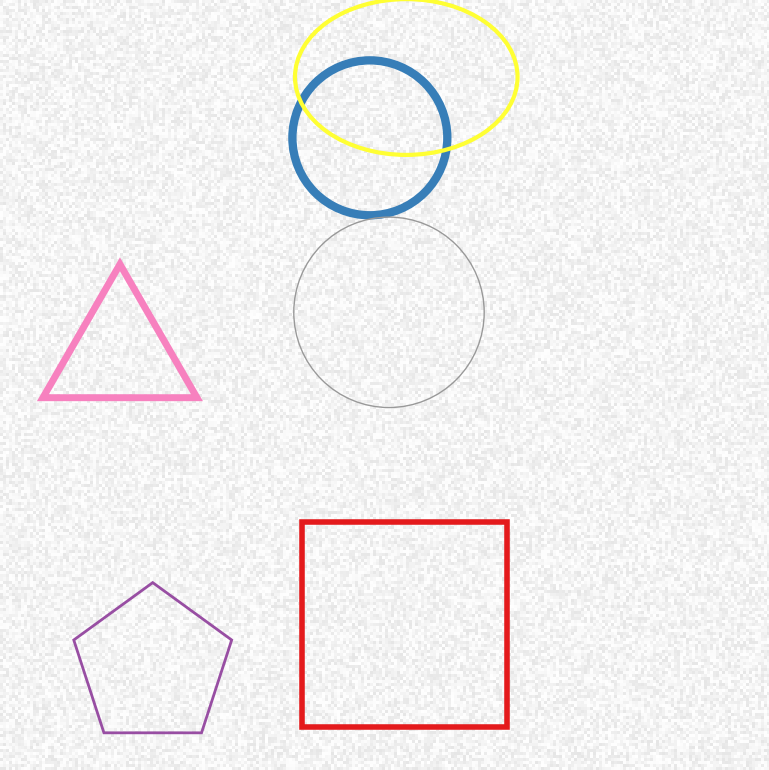[{"shape": "square", "thickness": 2, "radius": 0.66, "center": [0.525, 0.189]}, {"shape": "circle", "thickness": 3, "radius": 0.5, "center": [0.48, 0.821]}, {"shape": "pentagon", "thickness": 1, "radius": 0.54, "center": [0.198, 0.136]}, {"shape": "oval", "thickness": 1.5, "radius": 0.72, "center": [0.528, 0.9]}, {"shape": "triangle", "thickness": 2.5, "radius": 0.58, "center": [0.156, 0.541]}, {"shape": "circle", "thickness": 0.5, "radius": 0.62, "center": [0.505, 0.594]}]